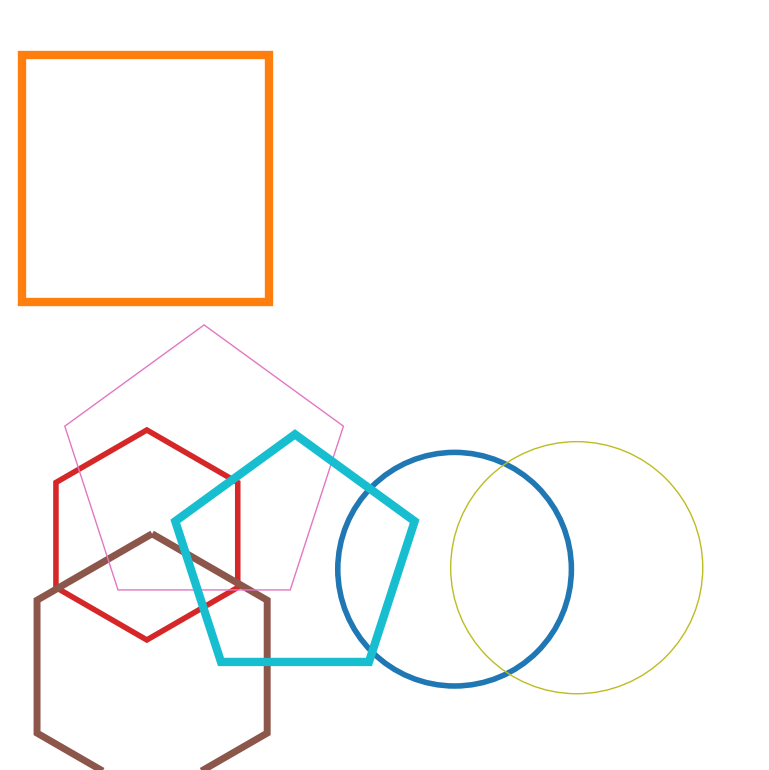[{"shape": "circle", "thickness": 2, "radius": 0.76, "center": [0.59, 0.261]}, {"shape": "square", "thickness": 3, "radius": 0.8, "center": [0.189, 0.768]}, {"shape": "hexagon", "thickness": 2, "radius": 0.68, "center": [0.191, 0.305]}, {"shape": "hexagon", "thickness": 2.5, "radius": 0.86, "center": [0.198, 0.134]}, {"shape": "pentagon", "thickness": 0.5, "radius": 0.95, "center": [0.265, 0.388]}, {"shape": "circle", "thickness": 0.5, "radius": 0.82, "center": [0.749, 0.263]}, {"shape": "pentagon", "thickness": 3, "radius": 0.82, "center": [0.383, 0.273]}]